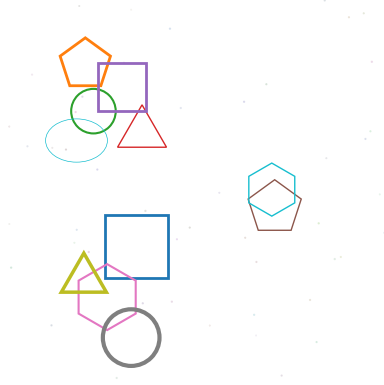[{"shape": "square", "thickness": 2, "radius": 0.41, "center": [0.355, 0.359]}, {"shape": "pentagon", "thickness": 2, "radius": 0.34, "center": [0.222, 0.833]}, {"shape": "circle", "thickness": 1.5, "radius": 0.29, "center": [0.243, 0.711]}, {"shape": "triangle", "thickness": 1, "radius": 0.37, "center": [0.369, 0.654]}, {"shape": "square", "thickness": 2, "radius": 0.31, "center": [0.318, 0.775]}, {"shape": "pentagon", "thickness": 1, "radius": 0.36, "center": [0.713, 0.461]}, {"shape": "hexagon", "thickness": 1.5, "radius": 0.43, "center": [0.278, 0.228]}, {"shape": "circle", "thickness": 3, "radius": 0.37, "center": [0.341, 0.123]}, {"shape": "triangle", "thickness": 2.5, "radius": 0.34, "center": [0.218, 0.275]}, {"shape": "hexagon", "thickness": 1, "radius": 0.34, "center": [0.706, 0.508]}, {"shape": "oval", "thickness": 0.5, "radius": 0.4, "center": [0.199, 0.635]}]